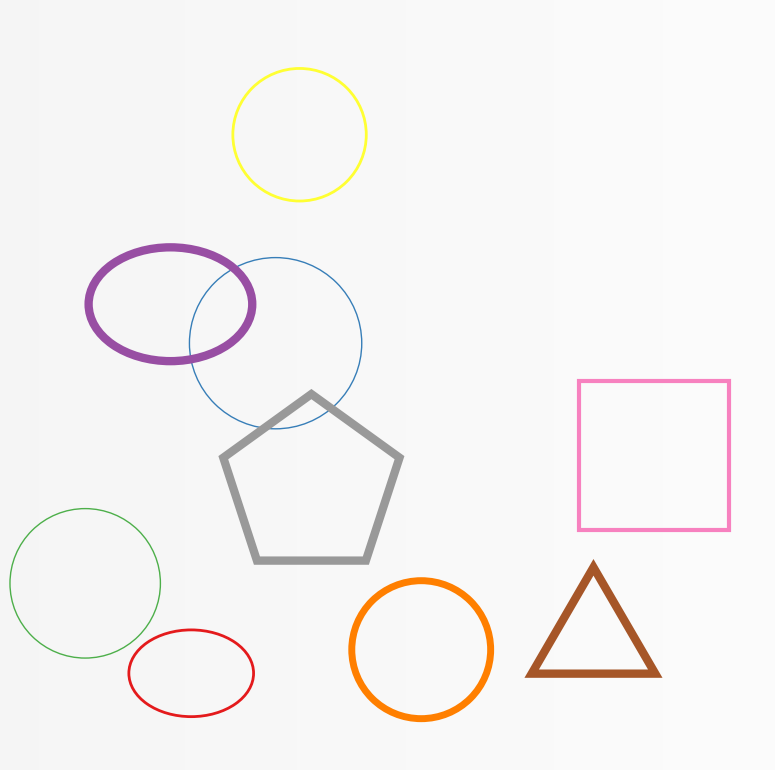[{"shape": "oval", "thickness": 1, "radius": 0.4, "center": [0.247, 0.126]}, {"shape": "circle", "thickness": 0.5, "radius": 0.56, "center": [0.356, 0.554]}, {"shape": "circle", "thickness": 0.5, "radius": 0.49, "center": [0.11, 0.242]}, {"shape": "oval", "thickness": 3, "radius": 0.53, "center": [0.22, 0.605]}, {"shape": "circle", "thickness": 2.5, "radius": 0.45, "center": [0.544, 0.156]}, {"shape": "circle", "thickness": 1, "radius": 0.43, "center": [0.387, 0.825]}, {"shape": "triangle", "thickness": 3, "radius": 0.46, "center": [0.766, 0.171]}, {"shape": "square", "thickness": 1.5, "radius": 0.48, "center": [0.844, 0.408]}, {"shape": "pentagon", "thickness": 3, "radius": 0.6, "center": [0.402, 0.369]}]